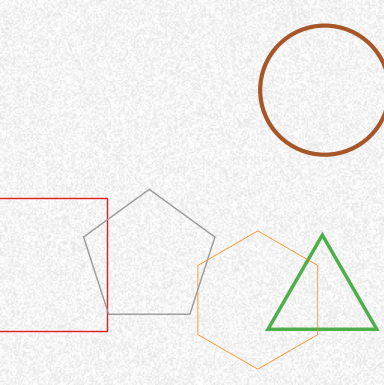[{"shape": "square", "thickness": 1, "radius": 0.86, "center": [0.105, 0.313]}, {"shape": "triangle", "thickness": 2.5, "radius": 0.82, "center": [0.837, 0.226]}, {"shape": "hexagon", "thickness": 0.5, "radius": 0.9, "center": [0.67, 0.221]}, {"shape": "circle", "thickness": 3, "radius": 0.84, "center": [0.843, 0.766]}, {"shape": "pentagon", "thickness": 1, "radius": 0.9, "center": [0.388, 0.329]}]